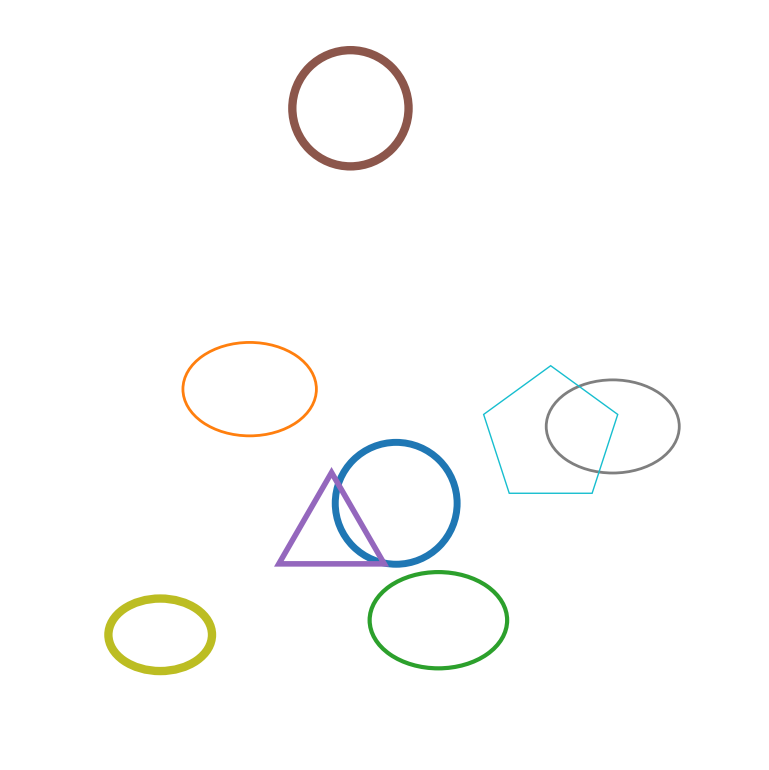[{"shape": "circle", "thickness": 2.5, "radius": 0.4, "center": [0.515, 0.346]}, {"shape": "oval", "thickness": 1, "radius": 0.43, "center": [0.324, 0.495]}, {"shape": "oval", "thickness": 1.5, "radius": 0.45, "center": [0.569, 0.195]}, {"shape": "triangle", "thickness": 2, "radius": 0.4, "center": [0.431, 0.307]}, {"shape": "circle", "thickness": 3, "radius": 0.38, "center": [0.455, 0.859]}, {"shape": "oval", "thickness": 1, "radius": 0.43, "center": [0.796, 0.446]}, {"shape": "oval", "thickness": 3, "radius": 0.34, "center": [0.208, 0.176]}, {"shape": "pentagon", "thickness": 0.5, "radius": 0.46, "center": [0.715, 0.433]}]